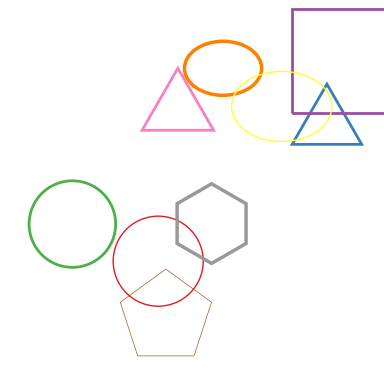[{"shape": "circle", "thickness": 1, "radius": 0.58, "center": [0.411, 0.322]}, {"shape": "triangle", "thickness": 2, "radius": 0.52, "center": [0.849, 0.677]}, {"shape": "circle", "thickness": 2, "radius": 0.56, "center": [0.188, 0.418]}, {"shape": "square", "thickness": 2, "radius": 0.67, "center": [0.893, 0.842]}, {"shape": "oval", "thickness": 2.5, "radius": 0.5, "center": [0.579, 0.823]}, {"shape": "oval", "thickness": 1, "radius": 0.65, "center": [0.732, 0.724]}, {"shape": "pentagon", "thickness": 0.5, "radius": 0.62, "center": [0.431, 0.176]}, {"shape": "triangle", "thickness": 2, "radius": 0.54, "center": [0.462, 0.715]}, {"shape": "hexagon", "thickness": 2.5, "radius": 0.52, "center": [0.55, 0.419]}]